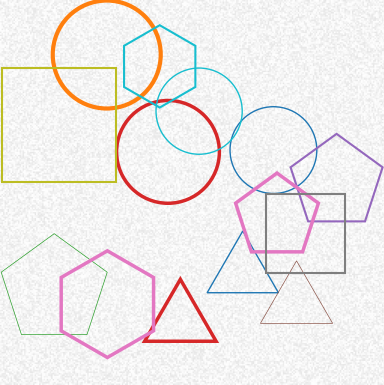[{"shape": "circle", "thickness": 1, "radius": 0.56, "center": [0.71, 0.61]}, {"shape": "triangle", "thickness": 1, "radius": 0.53, "center": [0.631, 0.293]}, {"shape": "circle", "thickness": 3, "radius": 0.7, "center": [0.277, 0.858]}, {"shape": "pentagon", "thickness": 0.5, "radius": 0.72, "center": [0.141, 0.248]}, {"shape": "triangle", "thickness": 2.5, "radius": 0.54, "center": [0.468, 0.167]}, {"shape": "circle", "thickness": 2.5, "radius": 0.67, "center": [0.436, 0.606]}, {"shape": "pentagon", "thickness": 1.5, "radius": 0.63, "center": [0.874, 0.527]}, {"shape": "triangle", "thickness": 0.5, "radius": 0.54, "center": [0.77, 0.214]}, {"shape": "hexagon", "thickness": 2.5, "radius": 0.69, "center": [0.279, 0.21]}, {"shape": "pentagon", "thickness": 2.5, "radius": 0.57, "center": [0.719, 0.437]}, {"shape": "square", "thickness": 1.5, "radius": 0.52, "center": [0.793, 0.394]}, {"shape": "square", "thickness": 1.5, "radius": 0.74, "center": [0.153, 0.675]}, {"shape": "circle", "thickness": 1, "radius": 0.56, "center": [0.517, 0.711]}, {"shape": "hexagon", "thickness": 1.5, "radius": 0.53, "center": [0.415, 0.828]}]